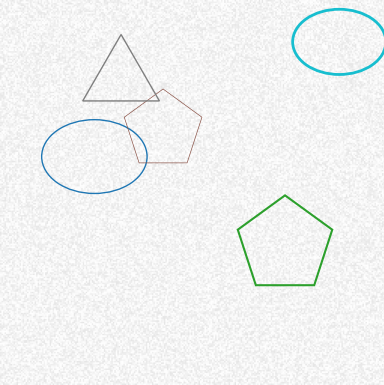[{"shape": "oval", "thickness": 1, "radius": 0.68, "center": [0.245, 0.593]}, {"shape": "pentagon", "thickness": 1.5, "radius": 0.65, "center": [0.74, 0.364]}, {"shape": "pentagon", "thickness": 0.5, "radius": 0.53, "center": [0.424, 0.663]}, {"shape": "triangle", "thickness": 1, "radius": 0.58, "center": [0.314, 0.795]}, {"shape": "oval", "thickness": 2, "radius": 0.61, "center": [0.881, 0.891]}]